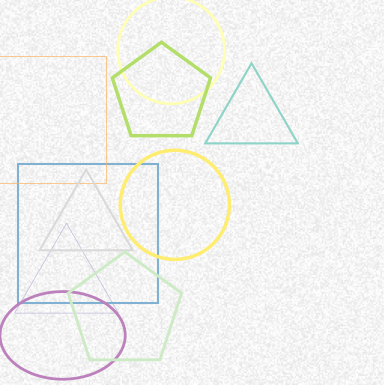[{"shape": "triangle", "thickness": 1.5, "radius": 0.69, "center": [0.653, 0.697]}, {"shape": "circle", "thickness": 2, "radius": 0.69, "center": [0.445, 0.869]}, {"shape": "triangle", "thickness": 0.5, "radius": 0.78, "center": [0.173, 0.264]}, {"shape": "square", "thickness": 1.5, "radius": 0.91, "center": [0.228, 0.393]}, {"shape": "square", "thickness": 0.5, "radius": 0.82, "center": [0.112, 0.69]}, {"shape": "pentagon", "thickness": 2.5, "radius": 0.67, "center": [0.419, 0.756]}, {"shape": "triangle", "thickness": 1.5, "radius": 0.7, "center": [0.224, 0.42]}, {"shape": "oval", "thickness": 2, "radius": 0.81, "center": [0.163, 0.129]}, {"shape": "pentagon", "thickness": 2, "radius": 0.77, "center": [0.324, 0.191]}, {"shape": "circle", "thickness": 2.5, "radius": 0.71, "center": [0.454, 0.468]}]